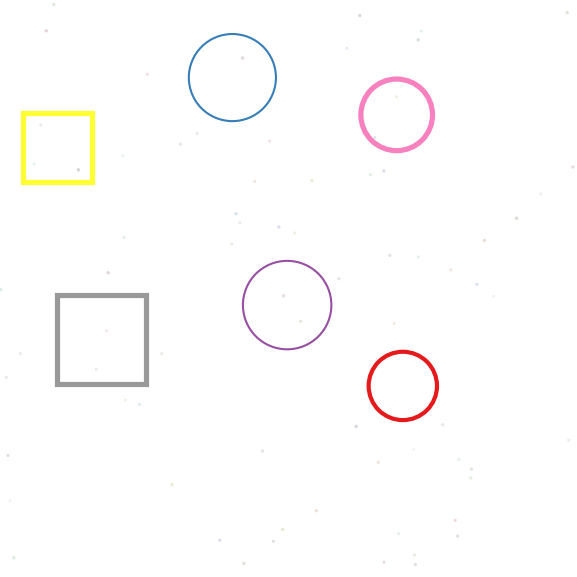[{"shape": "circle", "thickness": 2, "radius": 0.3, "center": [0.698, 0.331]}, {"shape": "circle", "thickness": 1, "radius": 0.38, "center": [0.402, 0.865]}, {"shape": "circle", "thickness": 1, "radius": 0.38, "center": [0.497, 0.471]}, {"shape": "square", "thickness": 2.5, "radius": 0.3, "center": [0.1, 0.744]}, {"shape": "circle", "thickness": 2.5, "radius": 0.31, "center": [0.687, 0.8]}, {"shape": "square", "thickness": 2.5, "radius": 0.38, "center": [0.175, 0.411]}]